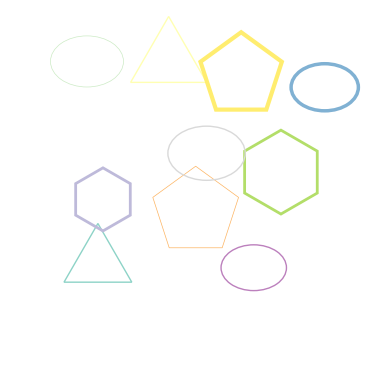[{"shape": "triangle", "thickness": 1, "radius": 0.51, "center": [0.254, 0.318]}, {"shape": "triangle", "thickness": 1, "radius": 0.57, "center": [0.438, 0.843]}, {"shape": "hexagon", "thickness": 2, "radius": 0.41, "center": [0.267, 0.482]}, {"shape": "oval", "thickness": 2.5, "radius": 0.44, "center": [0.843, 0.773]}, {"shape": "pentagon", "thickness": 0.5, "radius": 0.59, "center": [0.508, 0.451]}, {"shape": "hexagon", "thickness": 2, "radius": 0.54, "center": [0.73, 0.553]}, {"shape": "oval", "thickness": 1, "radius": 0.5, "center": [0.536, 0.602]}, {"shape": "oval", "thickness": 1, "radius": 0.42, "center": [0.659, 0.305]}, {"shape": "oval", "thickness": 0.5, "radius": 0.47, "center": [0.226, 0.84]}, {"shape": "pentagon", "thickness": 3, "radius": 0.56, "center": [0.626, 0.805]}]